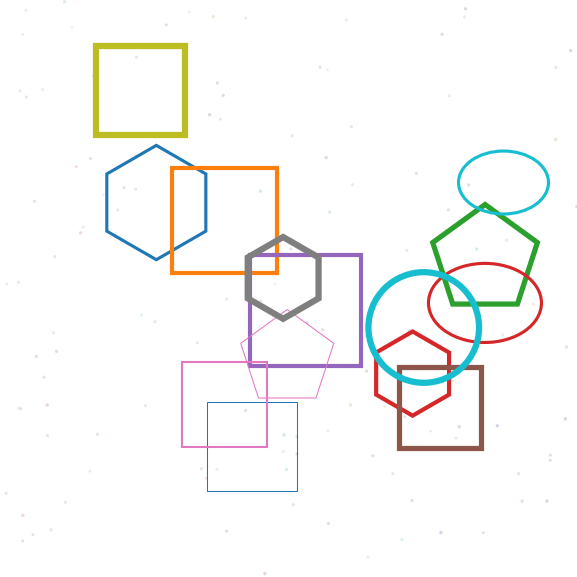[{"shape": "hexagon", "thickness": 1.5, "radius": 0.5, "center": [0.271, 0.648]}, {"shape": "square", "thickness": 0.5, "radius": 0.39, "center": [0.437, 0.226]}, {"shape": "square", "thickness": 2, "radius": 0.46, "center": [0.389, 0.617]}, {"shape": "pentagon", "thickness": 2.5, "radius": 0.48, "center": [0.84, 0.55]}, {"shape": "oval", "thickness": 1.5, "radius": 0.49, "center": [0.84, 0.475]}, {"shape": "hexagon", "thickness": 2, "radius": 0.36, "center": [0.714, 0.352]}, {"shape": "square", "thickness": 2, "radius": 0.48, "center": [0.528, 0.461]}, {"shape": "square", "thickness": 2.5, "radius": 0.35, "center": [0.762, 0.293]}, {"shape": "pentagon", "thickness": 0.5, "radius": 0.42, "center": [0.497, 0.378]}, {"shape": "square", "thickness": 1, "radius": 0.37, "center": [0.388, 0.299]}, {"shape": "hexagon", "thickness": 3, "radius": 0.35, "center": [0.49, 0.518]}, {"shape": "square", "thickness": 3, "radius": 0.39, "center": [0.244, 0.843]}, {"shape": "oval", "thickness": 1.5, "radius": 0.39, "center": [0.872, 0.683]}, {"shape": "circle", "thickness": 3, "radius": 0.48, "center": [0.734, 0.432]}]